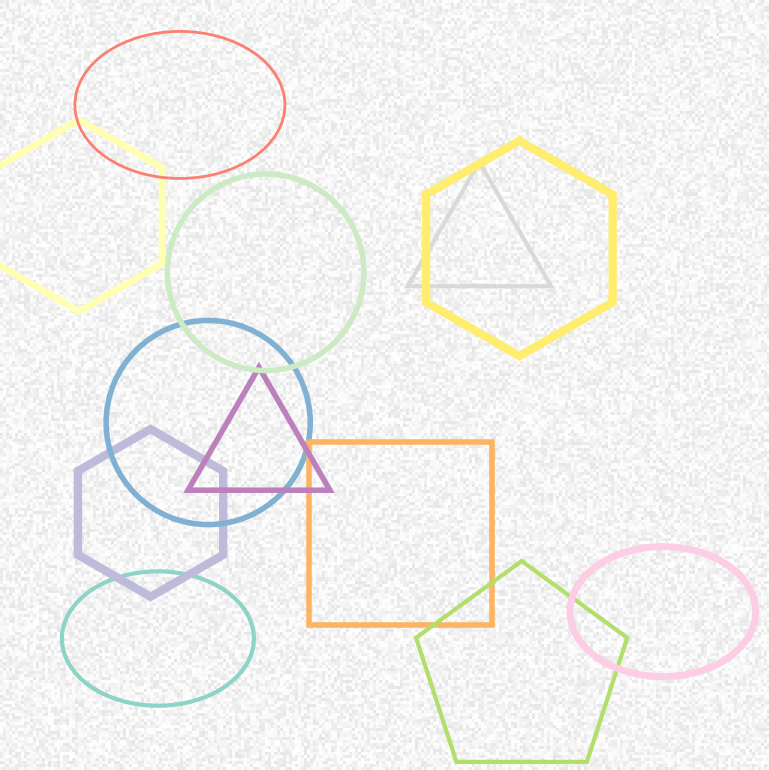[{"shape": "oval", "thickness": 1.5, "radius": 0.62, "center": [0.205, 0.171]}, {"shape": "hexagon", "thickness": 2.5, "radius": 0.62, "center": [0.103, 0.72]}, {"shape": "hexagon", "thickness": 3, "radius": 0.54, "center": [0.196, 0.334]}, {"shape": "oval", "thickness": 1, "radius": 0.68, "center": [0.234, 0.864]}, {"shape": "circle", "thickness": 2, "radius": 0.66, "center": [0.27, 0.451]}, {"shape": "square", "thickness": 2, "radius": 0.59, "center": [0.52, 0.307]}, {"shape": "pentagon", "thickness": 1.5, "radius": 0.72, "center": [0.677, 0.127]}, {"shape": "oval", "thickness": 2.5, "radius": 0.6, "center": [0.861, 0.206]}, {"shape": "triangle", "thickness": 1.5, "radius": 0.54, "center": [0.623, 0.682]}, {"shape": "triangle", "thickness": 2, "radius": 0.53, "center": [0.336, 0.417]}, {"shape": "circle", "thickness": 2, "radius": 0.64, "center": [0.345, 0.646]}, {"shape": "hexagon", "thickness": 3, "radius": 0.7, "center": [0.675, 0.677]}]